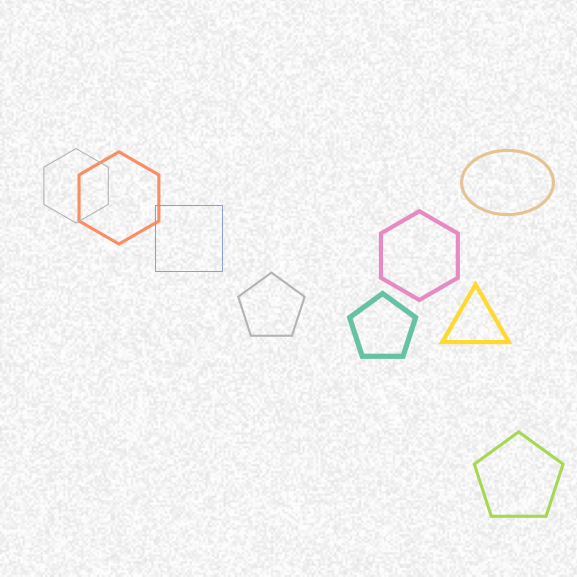[{"shape": "pentagon", "thickness": 2.5, "radius": 0.3, "center": [0.663, 0.431]}, {"shape": "hexagon", "thickness": 1.5, "radius": 0.4, "center": [0.206, 0.656]}, {"shape": "square", "thickness": 0.5, "radius": 0.29, "center": [0.327, 0.587]}, {"shape": "hexagon", "thickness": 2, "radius": 0.38, "center": [0.726, 0.557]}, {"shape": "pentagon", "thickness": 1.5, "radius": 0.4, "center": [0.898, 0.171]}, {"shape": "triangle", "thickness": 2, "radius": 0.33, "center": [0.823, 0.44]}, {"shape": "oval", "thickness": 1.5, "radius": 0.4, "center": [0.879, 0.683]}, {"shape": "hexagon", "thickness": 0.5, "radius": 0.32, "center": [0.132, 0.677]}, {"shape": "pentagon", "thickness": 1, "radius": 0.3, "center": [0.47, 0.467]}]